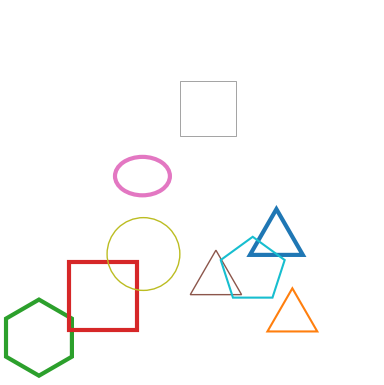[{"shape": "triangle", "thickness": 3, "radius": 0.4, "center": [0.718, 0.378]}, {"shape": "triangle", "thickness": 1.5, "radius": 0.37, "center": [0.759, 0.176]}, {"shape": "hexagon", "thickness": 3, "radius": 0.49, "center": [0.101, 0.123]}, {"shape": "square", "thickness": 3, "radius": 0.44, "center": [0.268, 0.231]}, {"shape": "triangle", "thickness": 1, "radius": 0.38, "center": [0.561, 0.273]}, {"shape": "oval", "thickness": 3, "radius": 0.36, "center": [0.37, 0.543]}, {"shape": "square", "thickness": 0.5, "radius": 0.36, "center": [0.541, 0.717]}, {"shape": "circle", "thickness": 1, "radius": 0.47, "center": [0.373, 0.34]}, {"shape": "pentagon", "thickness": 1.5, "radius": 0.44, "center": [0.656, 0.298]}]